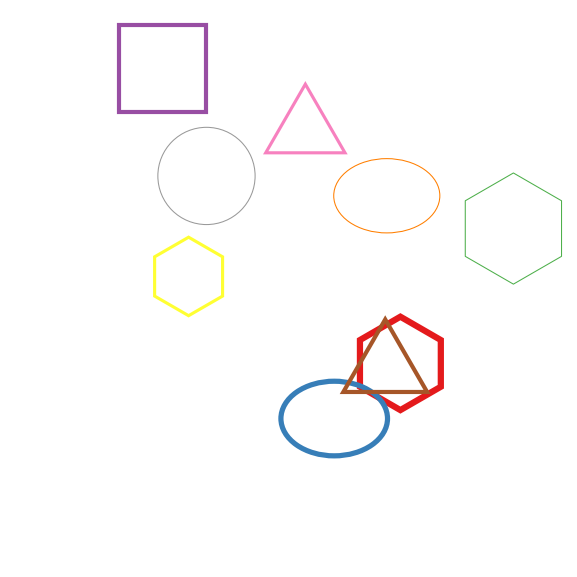[{"shape": "hexagon", "thickness": 3, "radius": 0.4, "center": [0.693, 0.37]}, {"shape": "oval", "thickness": 2.5, "radius": 0.46, "center": [0.579, 0.274]}, {"shape": "hexagon", "thickness": 0.5, "radius": 0.48, "center": [0.889, 0.603]}, {"shape": "square", "thickness": 2, "radius": 0.37, "center": [0.281, 0.88]}, {"shape": "oval", "thickness": 0.5, "radius": 0.46, "center": [0.67, 0.66]}, {"shape": "hexagon", "thickness": 1.5, "radius": 0.34, "center": [0.327, 0.52]}, {"shape": "triangle", "thickness": 2, "radius": 0.42, "center": [0.667, 0.362]}, {"shape": "triangle", "thickness": 1.5, "radius": 0.4, "center": [0.529, 0.774]}, {"shape": "circle", "thickness": 0.5, "radius": 0.42, "center": [0.358, 0.694]}]